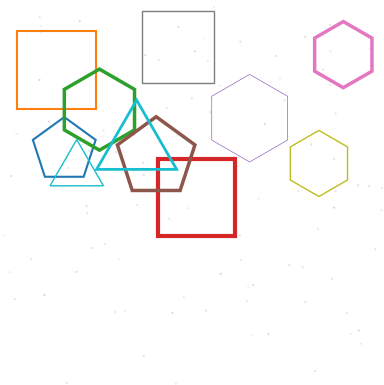[{"shape": "pentagon", "thickness": 1.5, "radius": 0.43, "center": [0.167, 0.61]}, {"shape": "square", "thickness": 1.5, "radius": 0.51, "center": [0.146, 0.818]}, {"shape": "hexagon", "thickness": 2.5, "radius": 0.53, "center": [0.258, 0.715]}, {"shape": "square", "thickness": 3, "radius": 0.51, "center": [0.51, 0.487]}, {"shape": "hexagon", "thickness": 0.5, "radius": 0.57, "center": [0.648, 0.693]}, {"shape": "pentagon", "thickness": 2.5, "radius": 0.53, "center": [0.406, 0.591]}, {"shape": "hexagon", "thickness": 2.5, "radius": 0.43, "center": [0.892, 0.858]}, {"shape": "square", "thickness": 1, "radius": 0.47, "center": [0.463, 0.878]}, {"shape": "hexagon", "thickness": 1, "radius": 0.43, "center": [0.828, 0.575]}, {"shape": "triangle", "thickness": 1, "radius": 0.4, "center": [0.199, 0.557]}, {"shape": "triangle", "thickness": 2, "radius": 0.6, "center": [0.355, 0.62]}]